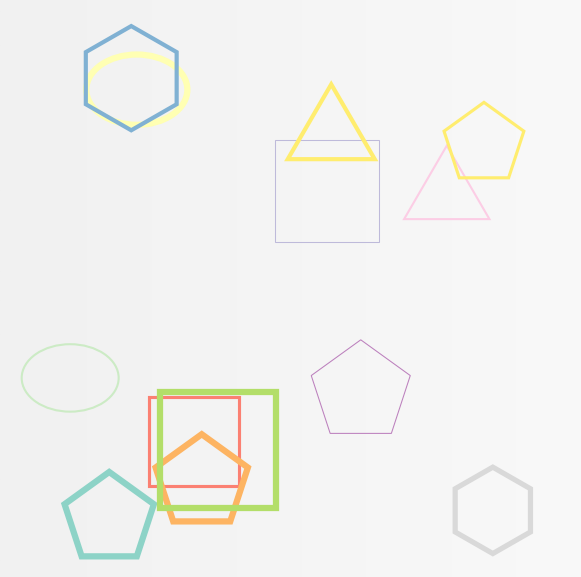[{"shape": "pentagon", "thickness": 3, "radius": 0.4, "center": [0.188, 0.101]}, {"shape": "oval", "thickness": 3, "radius": 0.43, "center": [0.235, 0.844]}, {"shape": "square", "thickness": 0.5, "radius": 0.44, "center": [0.562, 0.669]}, {"shape": "square", "thickness": 1.5, "radius": 0.39, "center": [0.334, 0.234]}, {"shape": "hexagon", "thickness": 2, "radius": 0.45, "center": [0.226, 0.864]}, {"shape": "pentagon", "thickness": 3, "radius": 0.42, "center": [0.347, 0.164]}, {"shape": "square", "thickness": 3, "radius": 0.5, "center": [0.376, 0.22]}, {"shape": "triangle", "thickness": 1, "radius": 0.42, "center": [0.769, 0.662]}, {"shape": "hexagon", "thickness": 2.5, "radius": 0.37, "center": [0.848, 0.115]}, {"shape": "pentagon", "thickness": 0.5, "radius": 0.45, "center": [0.621, 0.321]}, {"shape": "oval", "thickness": 1, "radius": 0.42, "center": [0.121, 0.345]}, {"shape": "pentagon", "thickness": 1.5, "radius": 0.36, "center": [0.833, 0.75]}, {"shape": "triangle", "thickness": 2, "radius": 0.43, "center": [0.57, 0.767]}]